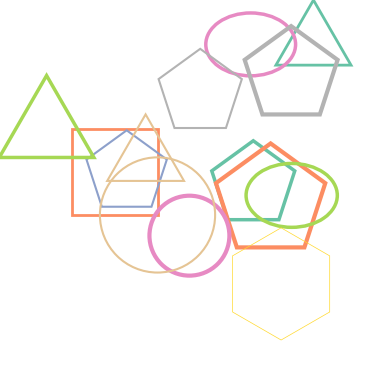[{"shape": "triangle", "thickness": 2, "radius": 0.56, "center": [0.814, 0.887]}, {"shape": "pentagon", "thickness": 2.5, "radius": 0.57, "center": [0.658, 0.521]}, {"shape": "square", "thickness": 2, "radius": 0.56, "center": [0.299, 0.552]}, {"shape": "pentagon", "thickness": 3, "radius": 0.75, "center": [0.703, 0.478]}, {"shape": "pentagon", "thickness": 1.5, "radius": 0.55, "center": [0.329, 0.552]}, {"shape": "oval", "thickness": 2.5, "radius": 0.58, "center": [0.651, 0.885]}, {"shape": "circle", "thickness": 3, "radius": 0.52, "center": [0.492, 0.388]}, {"shape": "oval", "thickness": 2.5, "radius": 0.59, "center": [0.758, 0.492]}, {"shape": "triangle", "thickness": 2.5, "radius": 0.71, "center": [0.121, 0.662]}, {"shape": "hexagon", "thickness": 0.5, "radius": 0.73, "center": [0.73, 0.263]}, {"shape": "triangle", "thickness": 1.5, "radius": 0.58, "center": [0.378, 0.588]}, {"shape": "circle", "thickness": 1.5, "radius": 0.75, "center": [0.409, 0.442]}, {"shape": "pentagon", "thickness": 1.5, "radius": 0.57, "center": [0.52, 0.759]}, {"shape": "pentagon", "thickness": 3, "radius": 0.63, "center": [0.756, 0.805]}]